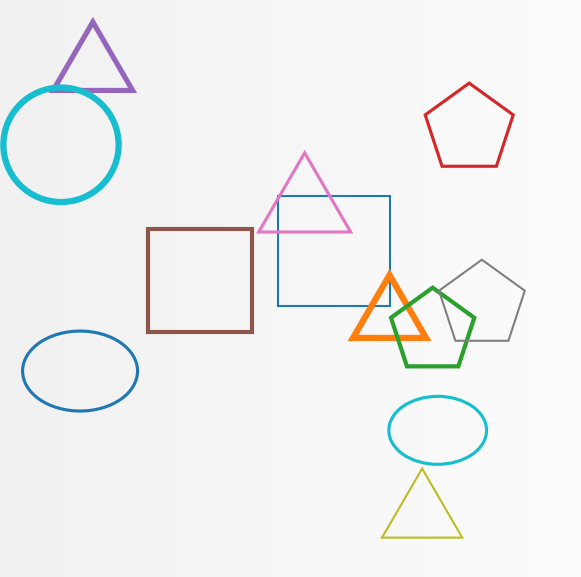[{"shape": "square", "thickness": 1, "radius": 0.48, "center": [0.575, 0.565]}, {"shape": "oval", "thickness": 1.5, "radius": 0.49, "center": [0.138, 0.357]}, {"shape": "triangle", "thickness": 3, "radius": 0.36, "center": [0.67, 0.45]}, {"shape": "pentagon", "thickness": 2, "radius": 0.38, "center": [0.744, 0.426]}, {"shape": "pentagon", "thickness": 1.5, "radius": 0.4, "center": [0.807, 0.776]}, {"shape": "triangle", "thickness": 2.5, "radius": 0.39, "center": [0.16, 0.882]}, {"shape": "square", "thickness": 2, "radius": 0.45, "center": [0.344, 0.513]}, {"shape": "triangle", "thickness": 1.5, "radius": 0.46, "center": [0.524, 0.643]}, {"shape": "pentagon", "thickness": 1, "radius": 0.39, "center": [0.829, 0.472]}, {"shape": "triangle", "thickness": 1, "radius": 0.4, "center": [0.726, 0.108]}, {"shape": "oval", "thickness": 1.5, "radius": 0.42, "center": [0.753, 0.254]}, {"shape": "circle", "thickness": 3, "radius": 0.5, "center": [0.105, 0.748]}]